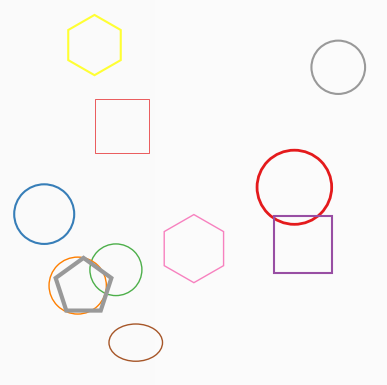[{"shape": "circle", "thickness": 2, "radius": 0.48, "center": [0.76, 0.514]}, {"shape": "square", "thickness": 0.5, "radius": 0.35, "center": [0.314, 0.672]}, {"shape": "circle", "thickness": 1.5, "radius": 0.39, "center": [0.114, 0.444]}, {"shape": "circle", "thickness": 1, "radius": 0.34, "center": [0.299, 0.299]}, {"shape": "square", "thickness": 1.5, "radius": 0.37, "center": [0.782, 0.364]}, {"shape": "circle", "thickness": 1, "radius": 0.37, "center": [0.2, 0.258]}, {"shape": "hexagon", "thickness": 1.5, "radius": 0.39, "center": [0.244, 0.883]}, {"shape": "oval", "thickness": 1, "radius": 0.35, "center": [0.35, 0.11]}, {"shape": "hexagon", "thickness": 1, "radius": 0.44, "center": [0.5, 0.354]}, {"shape": "circle", "thickness": 1.5, "radius": 0.35, "center": [0.873, 0.825]}, {"shape": "pentagon", "thickness": 3, "radius": 0.38, "center": [0.216, 0.254]}]